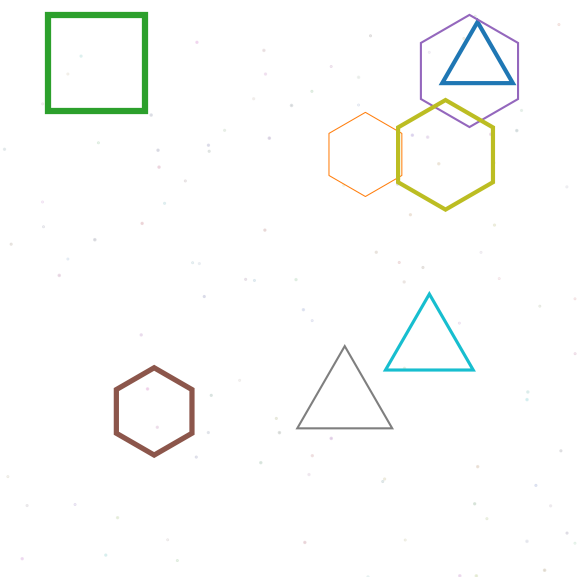[{"shape": "triangle", "thickness": 2, "radius": 0.35, "center": [0.827, 0.89]}, {"shape": "hexagon", "thickness": 0.5, "radius": 0.36, "center": [0.633, 0.732]}, {"shape": "square", "thickness": 3, "radius": 0.42, "center": [0.167, 0.89]}, {"shape": "hexagon", "thickness": 1, "radius": 0.49, "center": [0.813, 0.876]}, {"shape": "hexagon", "thickness": 2.5, "radius": 0.38, "center": [0.267, 0.287]}, {"shape": "triangle", "thickness": 1, "radius": 0.47, "center": [0.597, 0.305]}, {"shape": "hexagon", "thickness": 2, "radius": 0.47, "center": [0.771, 0.731]}, {"shape": "triangle", "thickness": 1.5, "radius": 0.44, "center": [0.743, 0.402]}]